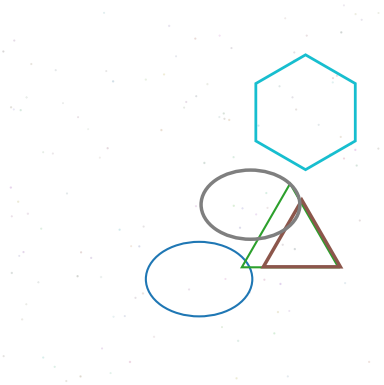[{"shape": "oval", "thickness": 1.5, "radius": 0.69, "center": [0.517, 0.275]}, {"shape": "triangle", "thickness": 1.5, "radius": 0.72, "center": [0.753, 0.378]}, {"shape": "triangle", "thickness": 2.5, "radius": 0.58, "center": [0.784, 0.365]}, {"shape": "oval", "thickness": 2.5, "radius": 0.64, "center": [0.651, 0.468]}, {"shape": "hexagon", "thickness": 2, "radius": 0.75, "center": [0.794, 0.708]}]